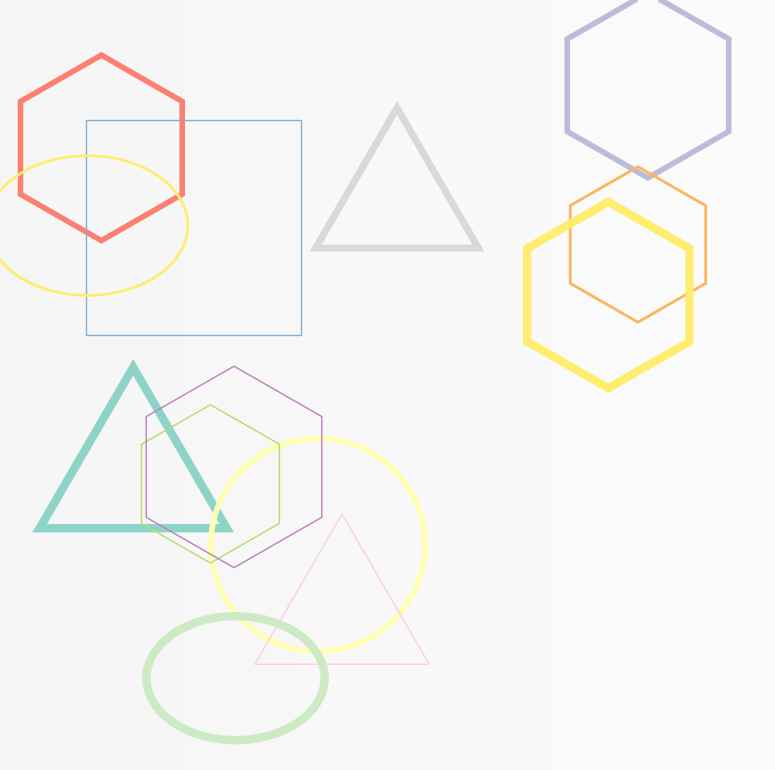[{"shape": "triangle", "thickness": 3, "radius": 0.7, "center": [0.172, 0.384]}, {"shape": "circle", "thickness": 2, "radius": 0.69, "center": [0.41, 0.292]}, {"shape": "hexagon", "thickness": 2, "radius": 0.6, "center": [0.836, 0.889]}, {"shape": "hexagon", "thickness": 2, "radius": 0.6, "center": [0.131, 0.808]}, {"shape": "square", "thickness": 0.5, "radius": 0.7, "center": [0.25, 0.704]}, {"shape": "hexagon", "thickness": 1, "radius": 0.5, "center": [0.823, 0.682]}, {"shape": "hexagon", "thickness": 0.5, "radius": 0.51, "center": [0.271, 0.372]}, {"shape": "triangle", "thickness": 0.5, "radius": 0.65, "center": [0.441, 0.202]}, {"shape": "triangle", "thickness": 2.5, "radius": 0.61, "center": [0.512, 0.739]}, {"shape": "hexagon", "thickness": 0.5, "radius": 0.65, "center": [0.302, 0.394]}, {"shape": "oval", "thickness": 3, "radius": 0.57, "center": [0.304, 0.119]}, {"shape": "oval", "thickness": 1, "radius": 0.65, "center": [0.113, 0.707]}, {"shape": "hexagon", "thickness": 3, "radius": 0.6, "center": [0.785, 0.617]}]